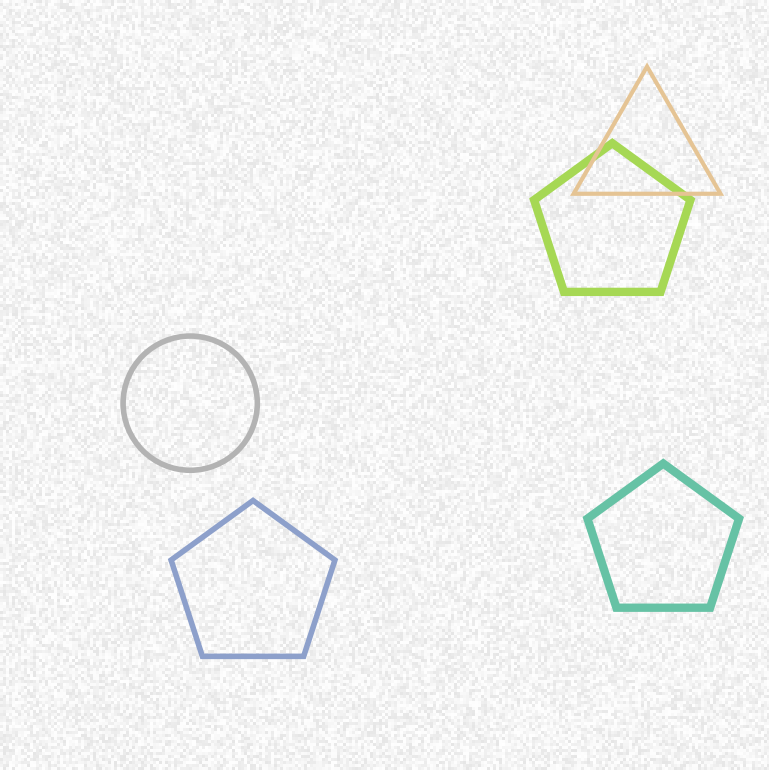[{"shape": "pentagon", "thickness": 3, "radius": 0.52, "center": [0.861, 0.295]}, {"shape": "pentagon", "thickness": 2, "radius": 0.56, "center": [0.329, 0.238]}, {"shape": "pentagon", "thickness": 3, "radius": 0.53, "center": [0.795, 0.707]}, {"shape": "triangle", "thickness": 1.5, "radius": 0.55, "center": [0.84, 0.803]}, {"shape": "circle", "thickness": 2, "radius": 0.44, "center": [0.247, 0.476]}]